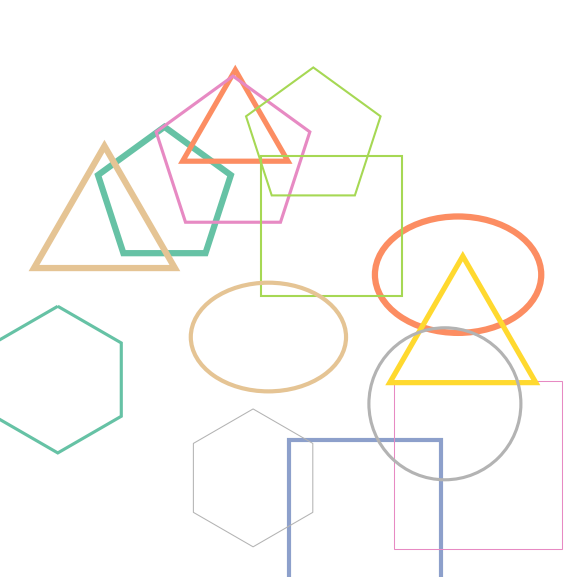[{"shape": "hexagon", "thickness": 1.5, "radius": 0.63, "center": [0.1, 0.342]}, {"shape": "pentagon", "thickness": 3, "radius": 0.6, "center": [0.285, 0.659]}, {"shape": "triangle", "thickness": 2.5, "radius": 0.53, "center": [0.407, 0.773]}, {"shape": "oval", "thickness": 3, "radius": 0.72, "center": [0.793, 0.524]}, {"shape": "square", "thickness": 2, "radius": 0.66, "center": [0.632, 0.105]}, {"shape": "square", "thickness": 0.5, "radius": 0.73, "center": [0.827, 0.193]}, {"shape": "pentagon", "thickness": 1.5, "radius": 0.7, "center": [0.403, 0.728]}, {"shape": "square", "thickness": 1, "radius": 0.61, "center": [0.574, 0.608]}, {"shape": "pentagon", "thickness": 1, "radius": 0.61, "center": [0.543, 0.76]}, {"shape": "triangle", "thickness": 2.5, "radius": 0.73, "center": [0.801, 0.41]}, {"shape": "oval", "thickness": 2, "radius": 0.67, "center": [0.465, 0.416]}, {"shape": "triangle", "thickness": 3, "radius": 0.7, "center": [0.181, 0.605]}, {"shape": "circle", "thickness": 1.5, "radius": 0.66, "center": [0.77, 0.3]}, {"shape": "hexagon", "thickness": 0.5, "radius": 0.6, "center": [0.438, 0.172]}]